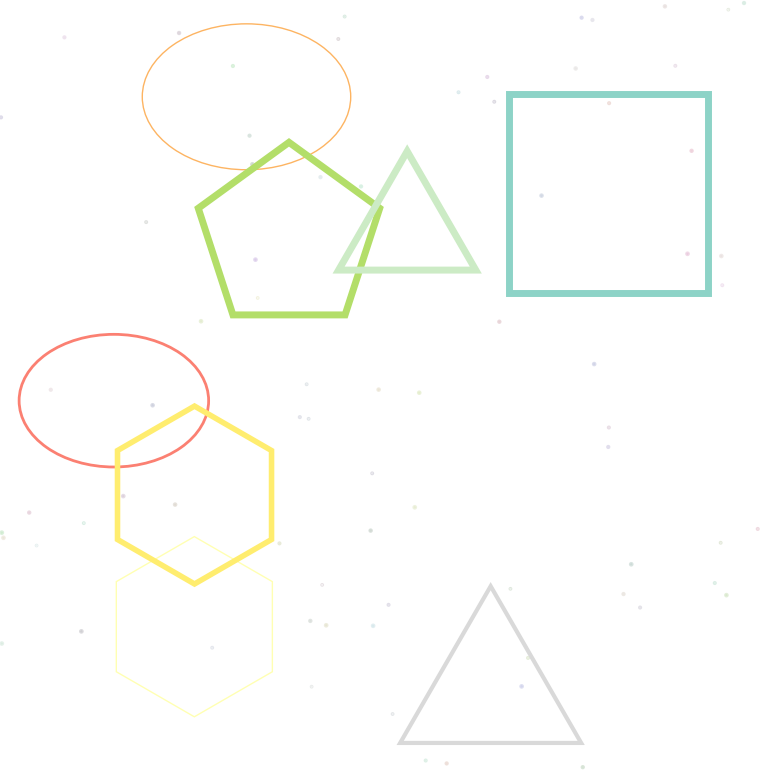[{"shape": "square", "thickness": 2.5, "radius": 0.65, "center": [0.791, 0.749]}, {"shape": "hexagon", "thickness": 0.5, "radius": 0.59, "center": [0.252, 0.186]}, {"shape": "oval", "thickness": 1, "radius": 0.62, "center": [0.148, 0.48]}, {"shape": "oval", "thickness": 0.5, "radius": 0.68, "center": [0.32, 0.874]}, {"shape": "pentagon", "thickness": 2.5, "radius": 0.62, "center": [0.375, 0.691]}, {"shape": "triangle", "thickness": 1.5, "radius": 0.68, "center": [0.637, 0.103]}, {"shape": "triangle", "thickness": 2.5, "radius": 0.51, "center": [0.529, 0.701]}, {"shape": "hexagon", "thickness": 2, "radius": 0.58, "center": [0.253, 0.357]}]